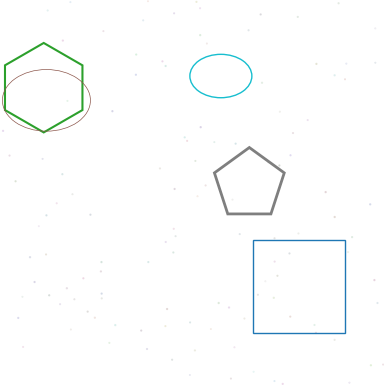[{"shape": "square", "thickness": 1, "radius": 0.6, "center": [0.777, 0.256]}, {"shape": "hexagon", "thickness": 1.5, "radius": 0.58, "center": [0.114, 0.772]}, {"shape": "oval", "thickness": 0.5, "radius": 0.57, "center": [0.121, 0.739]}, {"shape": "pentagon", "thickness": 2, "radius": 0.48, "center": [0.648, 0.521]}, {"shape": "oval", "thickness": 1, "radius": 0.4, "center": [0.574, 0.803]}]